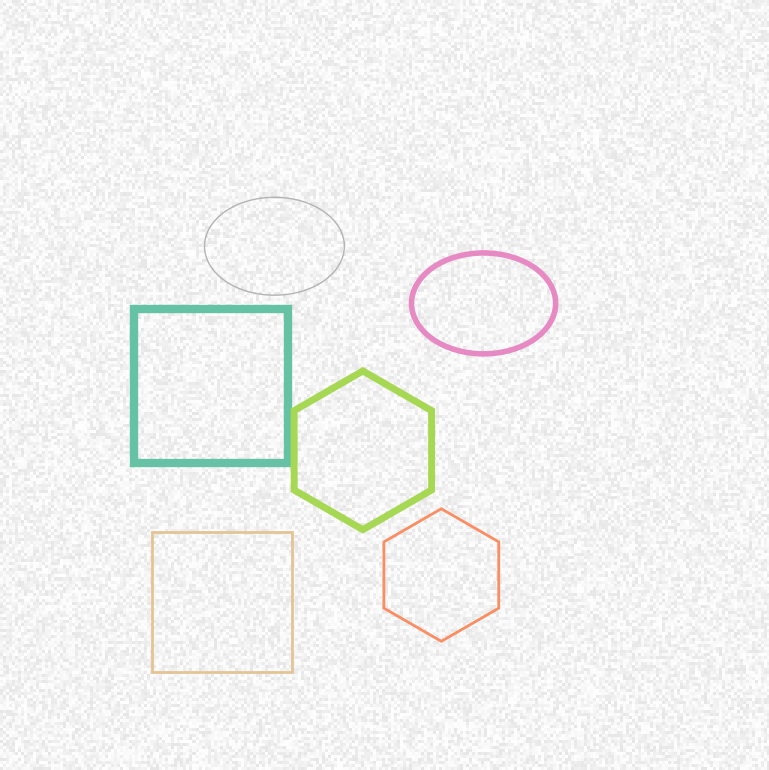[{"shape": "square", "thickness": 3, "radius": 0.5, "center": [0.274, 0.499]}, {"shape": "hexagon", "thickness": 1, "radius": 0.43, "center": [0.573, 0.253]}, {"shape": "oval", "thickness": 2, "radius": 0.47, "center": [0.628, 0.606]}, {"shape": "hexagon", "thickness": 2.5, "radius": 0.52, "center": [0.471, 0.415]}, {"shape": "square", "thickness": 1, "radius": 0.45, "center": [0.289, 0.218]}, {"shape": "oval", "thickness": 0.5, "radius": 0.45, "center": [0.356, 0.68]}]